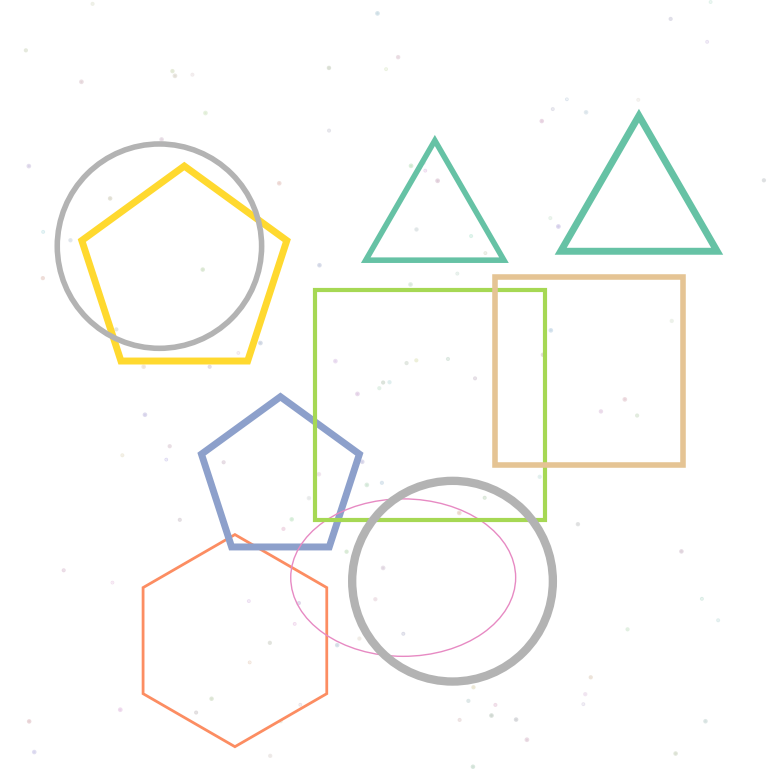[{"shape": "triangle", "thickness": 2.5, "radius": 0.59, "center": [0.83, 0.732]}, {"shape": "triangle", "thickness": 2, "radius": 0.52, "center": [0.565, 0.714]}, {"shape": "hexagon", "thickness": 1, "radius": 0.69, "center": [0.305, 0.168]}, {"shape": "pentagon", "thickness": 2.5, "radius": 0.54, "center": [0.364, 0.377]}, {"shape": "oval", "thickness": 0.5, "radius": 0.73, "center": [0.524, 0.25]}, {"shape": "square", "thickness": 1.5, "radius": 0.75, "center": [0.558, 0.474]}, {"shape": "pentagon", "thickness": 2.5, "radius": 0.7, "center": [0.239, 0.644]}, {"shape": "square", "thickness": 2, "radius": 0.61, "center": [0.765, 0.518]}, {"shape": "circle", "thickness": 3, "radius": 0.65, "center": [0.588, 0.245]}, {"shape": "circle", "thickness": 2, "radius": 0.66, "center": [0.207, 0.68]}]